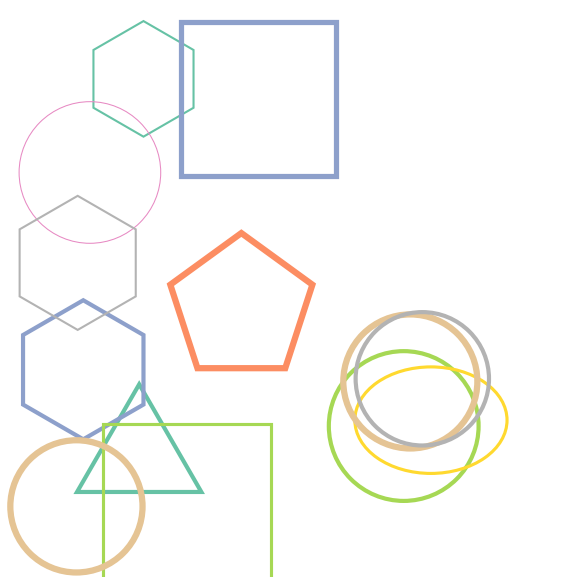[{"shape": "triangle", "thickness": 2, "radius": 0.62, "center": [0.241, 0.209]}, {"shape": "hexagon", "thickness": 1, "radius": 0.5, "center": [0.248, 0.863]}, {"shape": "pentagon", "thickness": 3, "radius": 0.65, "center": [0.418, 0.466]}, {"shape": "square", "thickness": 2.5, "radius": 0.67, "center": [0.448, 0.828]}, {"shape": "hexagon", "thickness": 2, "radius": 0.6, "center": [0.144, 0.359]}, {"shape": "circle", "thickness": 0.5, "radius": 0.61, "center": [0.156, 0.7]}, {"shape": "square", "thickness": 1.5, "radius": 0.73, "center": [0.324, 0.119]}, {"shape": "circle", "thickness": 2, "radius": 0.65, "center": [0.699, 0.261]}, {"shape": "oval", "thickness": 1.5, "radius": 0.66, "center": [0.746, 0.272]}, {"shape": "circle", "thickness": 3, "radius": 0.58, "center": [0.711, 0.339]}, {"shape": "circle", "thickness": 3, "radius": 0.57, "center": [0.132, 0.122]}, {"shape": "hexagon", "thickness": 1, "radius": 0.58, "center": [0.135, 0.544]}, {"shape": "circle", "thickness": 2, "radius": 0.58, "center": [0.731, 0.343]}]